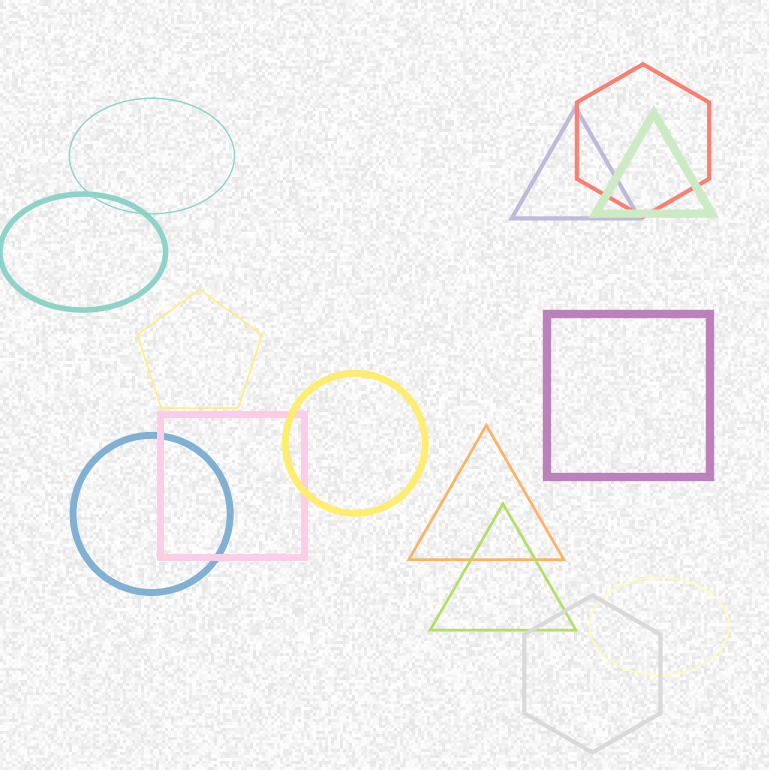[{"shape": "oval", "thickness": 2, "radius": 0.54, "center": [0.107, 0.673]}, {"shape": "oval", "thickness": 0.5, "radius": 0.54, "center": [0.197, 0.797]}, {"shape": "oval", "thickness": 0.5, "radius": 0.45, "center": [0.856, 0.187]}, {"shape": "triangle", "thickness": 1.5, "radius": 0.48, "center": [0.747, 0.764]}, {"shape": "hexagon", "thickness": 1.5, "radius": 0.5, "center": [0.835, 0.817]}, {"shape": "circle", "thickness": 2.5, "radius": 0.51, "center": [0.197, 0.333]}, {"shape": "triangle", "thickness": 1, "radius": 0.58, "center": [0.632, 0.331]}, {"shape": "triangle", "thickness": 1, "radius": 0.55, "center": [0.653, 0.236]}, {"shape": "square", "thickness": 2.5, "radius": 0.47, "center": [0.301, 0.37]}, {"shape": "hexagon", "thickness": 1.5, "radius": 0.51, "center": [0.769, 0.125]}, {"shape": "square", "thickness": 3, "radius": 0.53, "center": [0.816, 0.486]}, {"shape": "triangle", "thickness": 3, "radius": 0.44, "center": [0.849, 0.766]}, {"shape": "circle", "thickness": 2.5, "radius": 0.45, "center": [0.461, 0.424]}, {"shape": "pentagon", "thickness": 0.5, "radius": 0.43, "center": [0.259, 0.539]}]